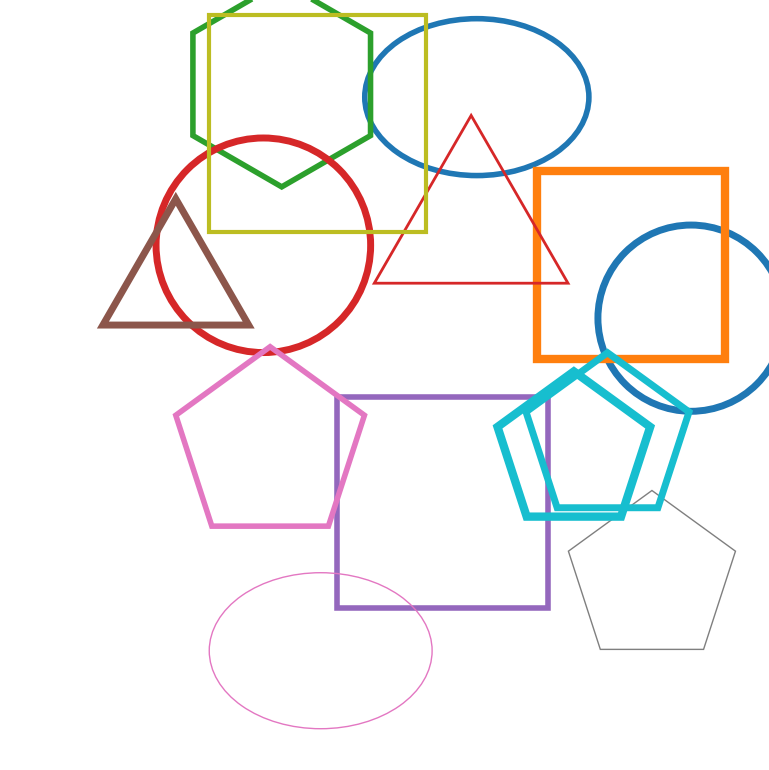[{"shape": "circle", "thickness": 2.5, "radius": 0.6, "center": [0.897, 0.587]}, {"shape": "oval", "thickness": 2, "radius": 0.73, "center": [0.619, 0.874]}, {"shape": "square", "thickness": 3, "radius": 0.61, "center": [0.819, 0.656]}, {"shape": "hexagon", "thickness": 2, "radius": 0.67, "center": [0.366, 0.891]}, {"shape": "triangle", "thickness": 1, "radius": 0.73, "center": [0.612, 0.705]}, {"shape": "circle", "thickness": 2.5, "radius": 0.7, "center": [0.342, 0.681]}, {"shape": "square", "thickness": 2, "radius": 0.68, "center": [0.575, 0.347]}, {"shape": "triangle", "thickness": 2.5, "radius": 0.55, "center": [0.228, 0.633]}, {"shape": "oval", "thickness": 0.5, "radius": 0.72, "center": [0.416, 0.155]}, {"shape": "pentagon", "thickness": 2, "radius": 0.64, "center": [0.351, 0.421]}, {"shape": "pentagon", "thickness": 0.5, "radius": 0.57, "center": [0.847, 0.249]}, {"shape": "square", "thickness": 1.5, "radius": 0.7, "center": [0.412, 0.839]}, {"shape": "pentagon", "thickness": 3, "radius": 0.52, "center": [0.745, 0.413]}, {"shape": "pentagon", "thickness": 2.5, "radius": 0.56, "center": [0.789, 0.431]}]